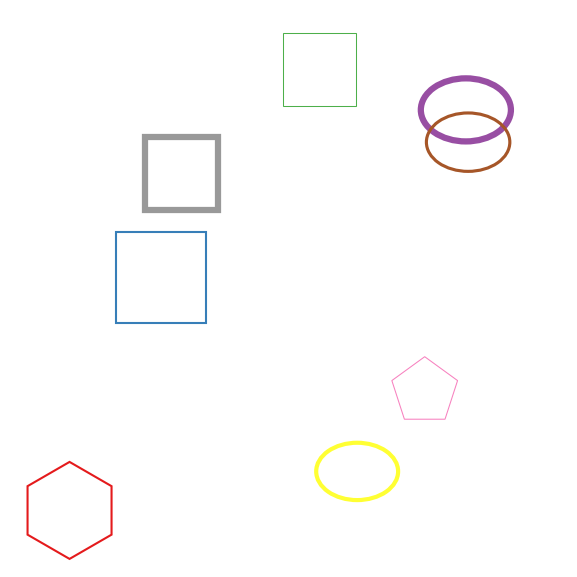[{"shape": "hexagon", "thickness": 1, "radius": 0.42, "center": [0.12, 0.115]}, {"shape": "square", "thickness": 1, "radius": 0.39, "center": [0.279, 0.519]}, {"shape": "square", "thickness": 0.5, "radius": 0.32, "center": [0.553, 0.878]}, {"shape": "oval", "thickness": 3, "radius": 0.39, "center": [0.807, 0.809]}, {"shape": "oval", "thickness": 2, "radius": 0.35, "center": [0.618, 0.183]}, {"shape": "oval", "thickness": 1.5, "radius": 0.36, "center": [0.811, 0.753]}, {"shape": "pentagon", "thickness": 0.5, "radius": 0.3, "center": [0.735, 0.322]}, {"shape": "square", "thickness": 3, "radius": 0.32, "center": [0.314, 0.699]}]